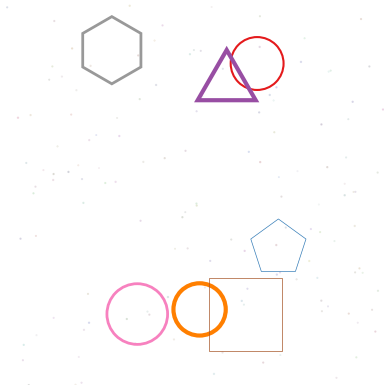[{"shape": "circle", "thickness": 1.5, "radius": 0.34, "center": [0.668, 0.835]}, {"shape": "pentagon", "thickness": 0.5, "radius": 0.38, "center": [0.723, 0.356]}, {"shape": "triangle", "thickness": 3, "radius": 0.44, "center": [0.589, 0.783]}, {"shape": "circle", "thickness": 3, "radius": 0.34, "center": [0.518, 0.196]}, {"shape": "square", "thickness": 0.5, "radius": 0.47, "center": [0.639, 0.183]}, {"shape": "circle", "thickness": 2, "radius": 0.39, "center": [0.357, 0.184]}, {"shape": "hexagon", "thickness": 2, "radius": 0.44, "center": [0.29, 0.87]}]